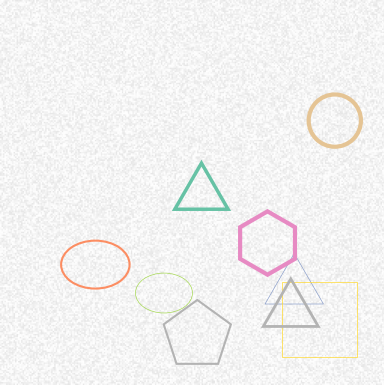[{"shape": "triangle", "thickness": 2.5, "radius": 0.4, "center": [0.523, 0.496]}, {"shape": "oval", "thickness": 1.5, "radius": 0.44, "center": [0.248, 0.313]}, {"shape": "triangle", "thickness": 0.5, "radius": 0.44, "center": [0.764, 0.254]}, {"shape": "hexagon", "thickness": 3, "radius": 0.41, "center": [0.695, 0.369]}, {"shape": "oval", "thickness": 0.5, "radius": 0.37, "center": [0.426, 0.239]}, {"shape": "square", "thickness": 0.5, "radius": 0.48, "center": [0.83, 0.17]}, {"shape": "circle", "thickness": 3, "radius": 0.34, "center": [0.87, 0.687]}, {"shape": "pentagon", "thickness": 1.5, "radius": 0.46, "center": [0.512, 0.129]}, {"shape": "triangle", "thickness": 2, "radius": 0.41, "center": [0.755, 0.193]}]